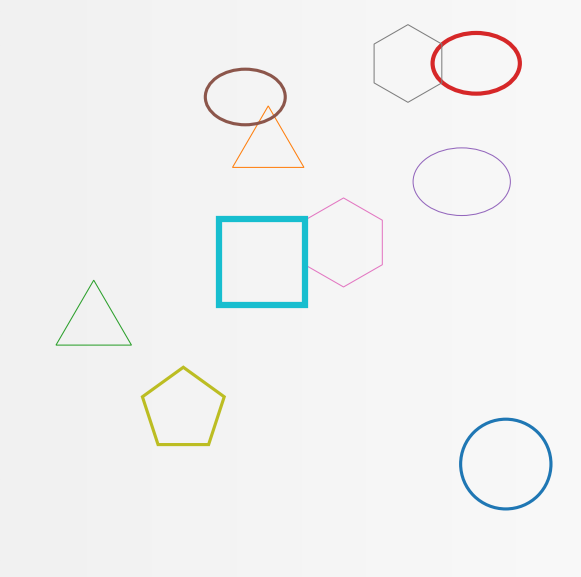[{"shape": "circle", "thickness": 1.5, "radius": 0.39, "center": [0.87, 0.196]}, {"shape": "triangle", "thickness": 0.5, "radius": 0.35, "center": [0.461, 0.745]}, {"shape": "triangle", "thickness": 0.5, "radius": 0.37, "center": [0.161, 0.439]}, {"shape": "oval", "thickness": 2, "radius": 0.38, "center": [0.819, 0.89]}, {"shape": "oval", "thickness": 0.5, "radius": 0.42, "center": [0.794, 0.684]}, {"shape": "oval", "thickness": 1.5, "radius": 0.34, "center": [0.422, 0.831]}, {"shape": "hexagon", "thickness": 0.5, "radius": 0.39, "center": [0.591, 0.579]}, {"shape": "hexagon", "thickness": 0.5, "radius": 0.34, "center": [0.702, 0.889]}, {"shape": "pentagon", "thickness": 1.5, "radius": 0.37, "center": [0.315, 0.289]}, {"shape": "square", "thickness": 3, "radius": 0.37, "center": [0.451, 0.545]}]